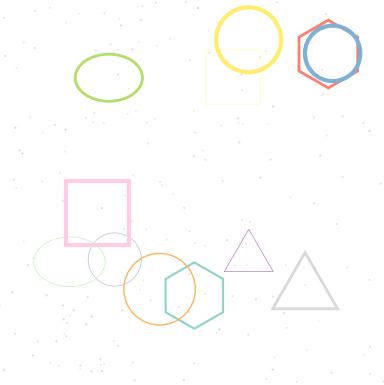[{"shape": "hexagon", "thickness": 1.5, "radius": 0.43, "center": [0.505, 0.232]}, {"shape": "square", "thickness": 0.5, "radius": 0.36, "center": [0.604, 0.801]}, {"shape": "circle", "thickness": 0.5, "radius": 0.35, "center": [0.298, 0.326]}, {"shape": "hexagon", "thickness": 2, "radius": 0.44, "center": [0.853, 0.86]}, {"shape": "circle", "thickness": 3, "radius": 0.36, "center": [0.864, 0.861]}, {"shape": "circle", "thickness": 1, "radius": 0.46, "center": [0.415, 0.249]}, {"shape": "oval", "thickness": 2, "radius": 0.44, "center": [0.283, 0.798]}, {"shape": "square", "thickness": 3, "radius": 0.41, "center": [0.253, 0.447]}, {"shape": "triangle", "thickness": 2, "radius": 0.49, "center": [0.792, 0.247]}, {"shape": "triangle", "thickness": 0.5, "radius": 0.37, "center": [0.646, 0.331]}, {"shape": "oval", "thickness": 0.5, "radius": 0.46, "center": [0.181, 0.32]}, {"shape": "circle", "thickness": 3, "radius": 0.42, "center": [0.646, 0.897]}]